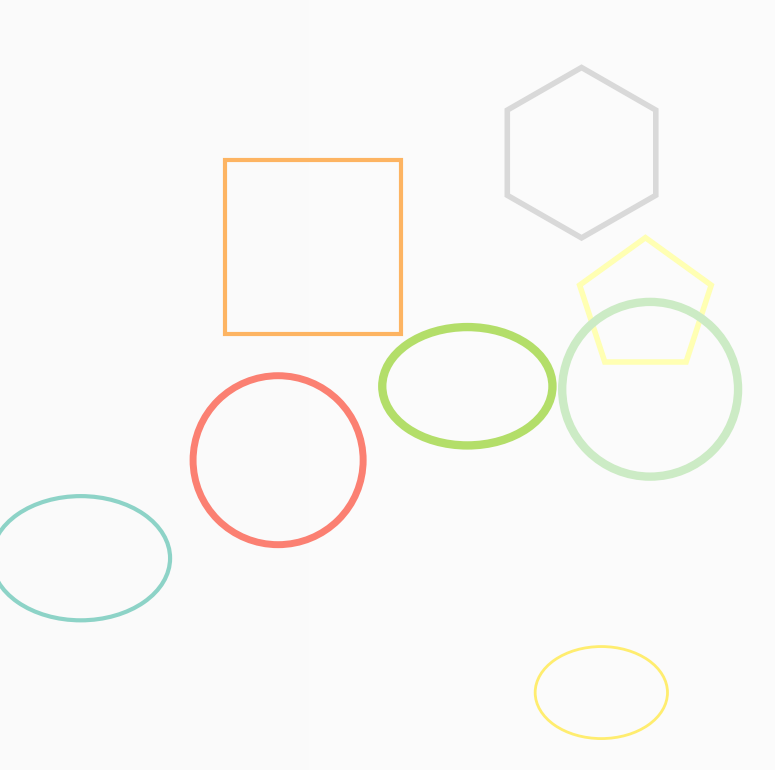[{"shape": "oval", "thickness": 1.5, "radius": 0.58, "center": [0.104, 0.275]}, {"shape": "pentagon", "thickness": 2, "radius": 0.45, "center": [0.833, 0.602]}, {"shape": "circle", "thickness": 2.5, "radius": 0.55, "center": [0.359, 0.402]}, {"shape": "square", "thickness": 1.5, "radius": 0.56, "center": [0.404, 0.679]}, {"shape": "oval", "thickness": 3, "radius": 0.55, "center": [0.603, 0.498]}, {"shape": "hexagon", "thickness": 2, "radius": 0.55, "center": [0.75, 0.802]}, {"shape": "circle", "thickness": 3, "radius": 0.57, "center": [0.839, 0.494]}, {"shape": "oval", "thickness": 1, "radius": 0.43, "center": [0.776, 0.101]}]